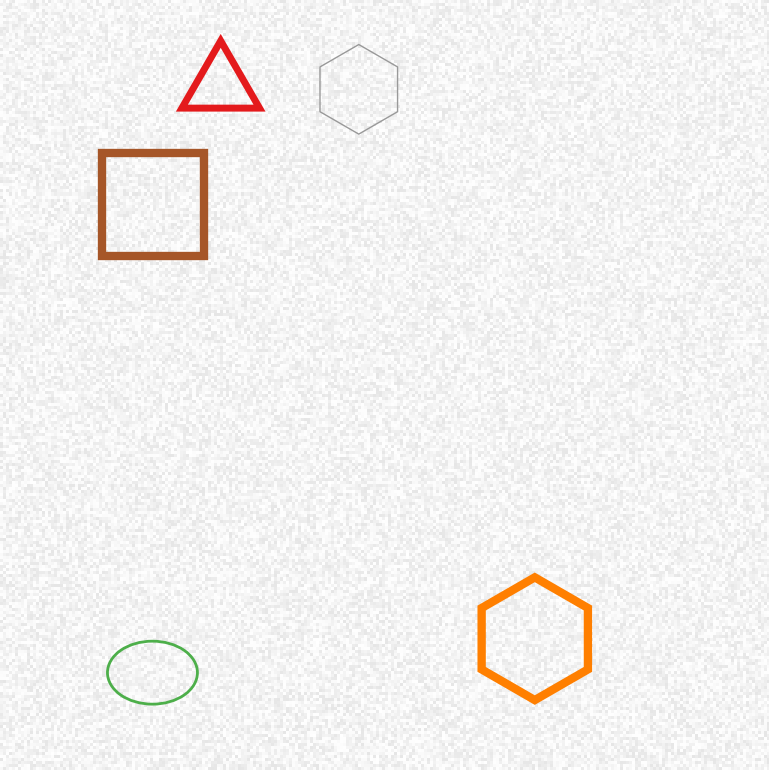[{"shape": "triangle", "thickness": 2.5, "radius": 0.29, "center": [0.287, 0.889]}, {"shape": "oval", "thickness": 1, "radius": 0.29, "center": [0.198, 0.126]}, {"shape": "hexagon", "thickness": 3, "radius": 0.4, "center": [0.695, 0.171]}, {"shape": "square", "thickness": 3, "radius": 0.33, "center": [0.198, 0.734]}, {"shape": "hexagon", "thickness": 0.5, "radius": 0.29, "center": [0.466, 0.884]}]